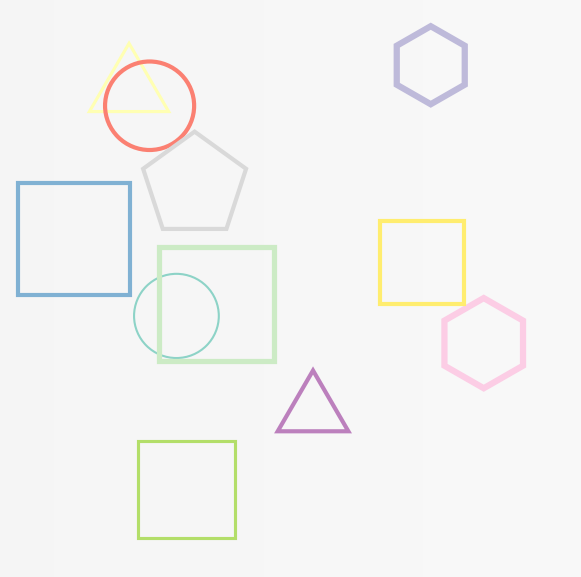[{"shape": "circle", "thickness": 1, "radius": 0.36, "center": [0.304, 0.452]}, {"shape": "triangle", "thickness": 1.5, "radius": 0.39, "center": [0.222, 0.845]}, {"shape": "hexagon", "thickness": 3, "radius": 0.34, "center": [0.741, 0.886]}, {"shape": "circle", "thickness": 2, "radius": 0.38, "center": [0.257, 0.816]}, {"shape": "square", "thickness": 2, "radius": 0.48, "center": [0.127, 0.585]}, {"shape": "square", "thickness": 1.5, "radius": 0.42, "center": [0.32, 0.151]}, {"shape": "hexagon", "thickness": 3, "radius": 0.39, "center": [0.832, 0.405]}, {"shape": "pentagon", "thickness": 2, "radius": 0.47, "center": [0.335, 0.678]}, {"shape": "triangle", "thickness": 2, "radius": 0.35, "center": [0.539, 0.287]}, {"shape": "square", "thickness": 2.5, "radius": 0.5, "center": [0.373, 0.473]}, {"shape": "square", "thickness": 2, "radius": 0.36, "center": [0.725, 0.544]}]